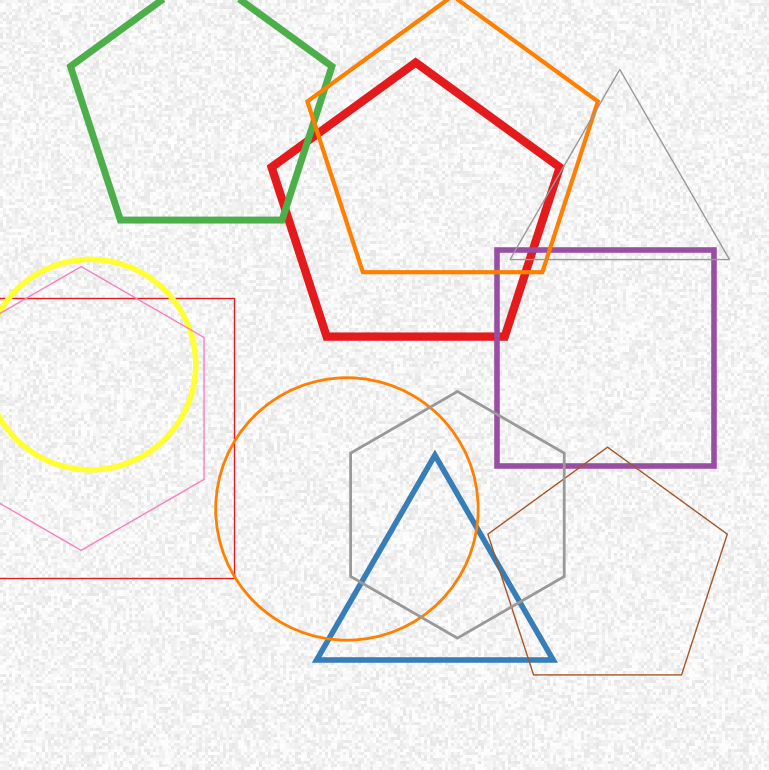[{"shape": "pentagon", "thickness": 3, "radius": 0.98, "center": [0.54, 0.722]}, {"shape": "square", "thickness": 0.5, "radius": 0.91, "center": [0.122, 0.432]}, {"shape": "triangle", "thickness": 2, "radius": 0.89, "center": [0.565, 0.232]}, {"shape": "pentagon", "thickness": 2.5, "radius": 0.89, "center": [0.261, 0.859]}, {"shape": "square", "thickness": 2, "radius": 0.7, "center": [0.787, 0.535]}, {"shape": "pentagon", "thickness": 1.5, "radius": 0.99, "center": [0.588, 0.807]}, {"shape": "circle", "thickness": 1, "radius": 0.85, "center": [0.451, 0.339]}, {"shape": "circle", "thickness": 2, "radius": 0.68, "center": [0.118, 0.526]}, {"shape": "pentagon", "thickness": 0.5, "radius": 0.82, "center": [0.789, 0.256]}, {"shape": "hexagon", "thickness": 0.5, "radius": 0.92, "center": [0.105, 0.47]}, {"shape": "triangle", "thickness": 0.5, "radius": 0.82, "center": [0.805, 0.745]}, {"shape": "hexagon", "thickness": 1, "radius": 0.8, "center": [0.594, 0.331]}]